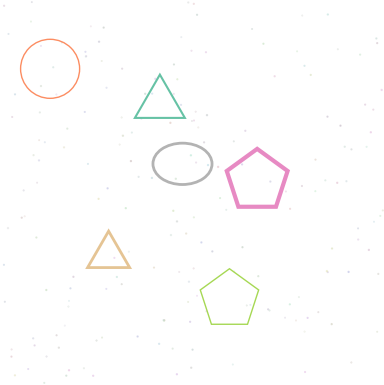[{"shape": "triangle", "thickness": 1.5, "radius": 0.37, "center": [0.415, 0.731]}, {"shape": "circle", "thickness": 1, "radius": 0.38, "center": [0.13, 0.821]}, {"shape": "pentagon", "thickness": 3, "radius": 0.42, "center": [0.668, 0.53]}, {"shape": "pentagon", "thickness": 1, "radius": 0.4, "center": [0.596, 0.222]}, {"shape": "triangle", "thickness": 2, "radius": 0.32, "center": [0.282, 0.337]}, {"shape": "oval", "thickness": 2, "radius": 0.38, "center": [0.474, 0.574]}]